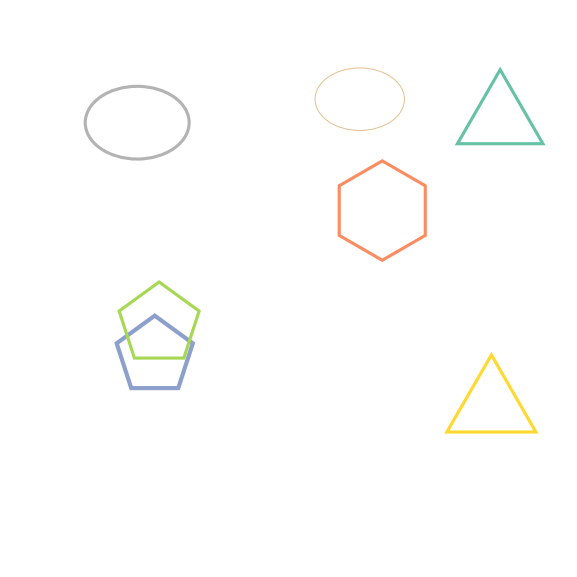[{"shape": "triangle", "thickness": 1.5, "radius": 0.43, "center": [0.866, 0.793]}, {"shape": "hexagon", "thickness": 1.5, "radius": 0.43, "center": [0.662, 0.634]}, {"shape": "pentagon", "thickness": 2, "radius": 0.35, "center": [0.268, 0.383]}, {"shape": "pentagon", "thickness": 1.5, "radius": 0.36, "center": [0.276, 0.438]}, {"shape": "triangle", "thickness": 1.5, "radius": 0.44, "center": [0.851, 0.296]}, {"shape": "oval", "thickness": 0.5, "radius": 0.39, "center": [0.623, 0.827]}, {"shape": "oval", "thickness": 1.5, "radius": 0.45, "center": [0.238, 0.787]}]